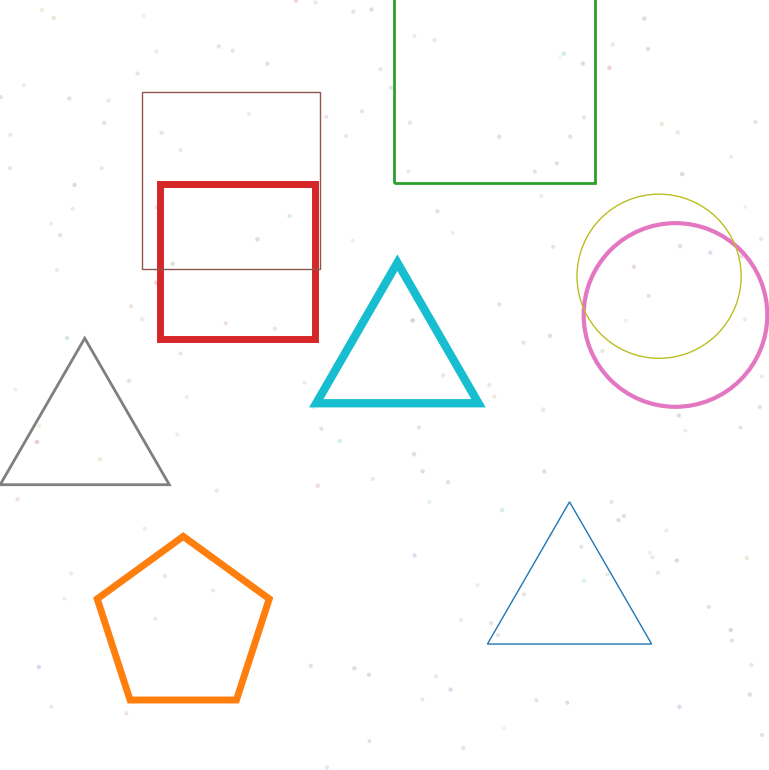[{"shape": "triangle", "thickness": 0.5, "radius": 0.62, "center": [0.74, 0.225]}, {"shape": "pentagon", "thickness": 2.5, "radius": 0.59, "center": [0.238, 0.186]}, {"shape": "square", "thickness": 1, "radius": 0.65, "center": [0.642, 0.892]}, {"shape": "square", "thickness": 2.5, "radius": 0.5, "center": [0.308, 0.66]}, {"shape": "square", "thickness": 0.5, "radius": 0.58, "center": [0.3, 0.766]}, {"shape": "circle", "thickness": 1.5, "radius": 0.6, "center": [0.877, 0.591]}, {"shape": "triangle", "thickness": 1, "radius": 0.63, "center": [0.11, 0.434]}, {"shape": "circle", "thickness": 0.5, "radius": 0.53, "center": [0.856, 0.641]}, {"shape": "triangle", "thickness": 3, "radius": 0.61, "center": [0.516, 0.537]}]